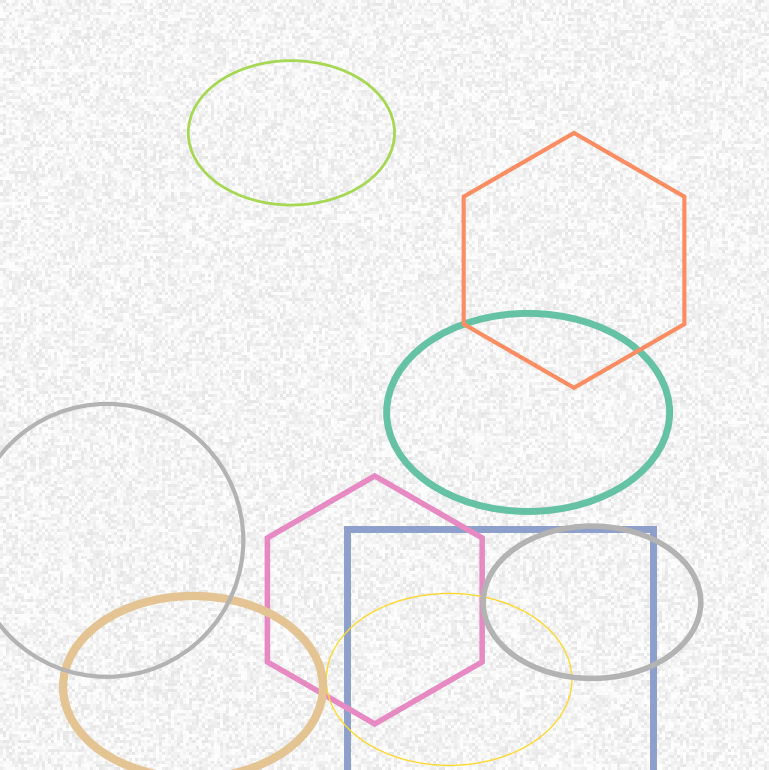[{"shape": "oval", "thickness": 2.5, "radius": 0.92, "center": [0.686, 0.464]}, {"shape": "hexagon", "thickness": 1.5, "radius": 0.83, "center": [0.745, 0.662]}, {"shape": "square", "thickness": 2.5, "radius": 0.99, "center": [0.65, 0.115]}, {"shape": "hexagon", "thickness": 2, "radius": 0.81, "center": [0.487, 0.221]}, {"shape": "oval", "thickness": 1, "radius": 0.67, "center": [0.378, 0.827]}, {"shape": "oval", "thickness": 0.5, "radius": 0.8, "center": [0.583, 0.118]}, {"shape": "oval", "thickness": 3, "radius": 0.84, "center": [0.251, 0.108]}, {"shape": "oval", "thickness": 2, "radius": 0.71, "center": [0.769, 0.218]}, {"shape": "circle", "thickness": 1.5, "radius": 0.89, "center": [0.139, 0.298]}]